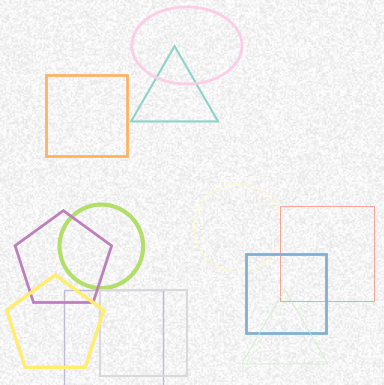[{"shape": "triangle", "thickness": 1.5, "radius": 0.65, "center": [0.453, 0.75]}, {"shape": "circle", "thickness": 0.5, "radius": 0.57, "center": [0.618, 0.408]}, {"shape": "square", "thickness": 1, "radius": 0.65, "center": [0.294, 0.119]}, {"shape": "square", "thickness": 0.5, "radius": 0.62, "center": [0.85, 0.341]}, {"shape": "square", "thickness": 2, "radius": 0.52, "center": [0.743, 0.237]}, {"shape": "square", "thickness": 2, "radius": 0.52, "center": [0.224, 0.7]}, {"shape": "circle", "thickness": 3, "radius": 0.54, "center": [0.263, 0.36]}, {"shape": "oval", "thickness": 2, "radius": 0.72, "center": [0.486, 0.882]}, {"shape": "square", "thickness": 1.5, "radius": 0.56, "center": [0.372, 0.135]}, {"shape": "pentagon", "thickness": 2, "radius": 0.66, "center": [0.164, 0.321]}, {"shape": "triangle", "thickness": 0.5, "radius": 0.65, "center": [0.74, 0.119]}, {"shape": "pentagon", "thickness": 2.5, "radius": 0.66, "center": [0.143, 0.153]}]